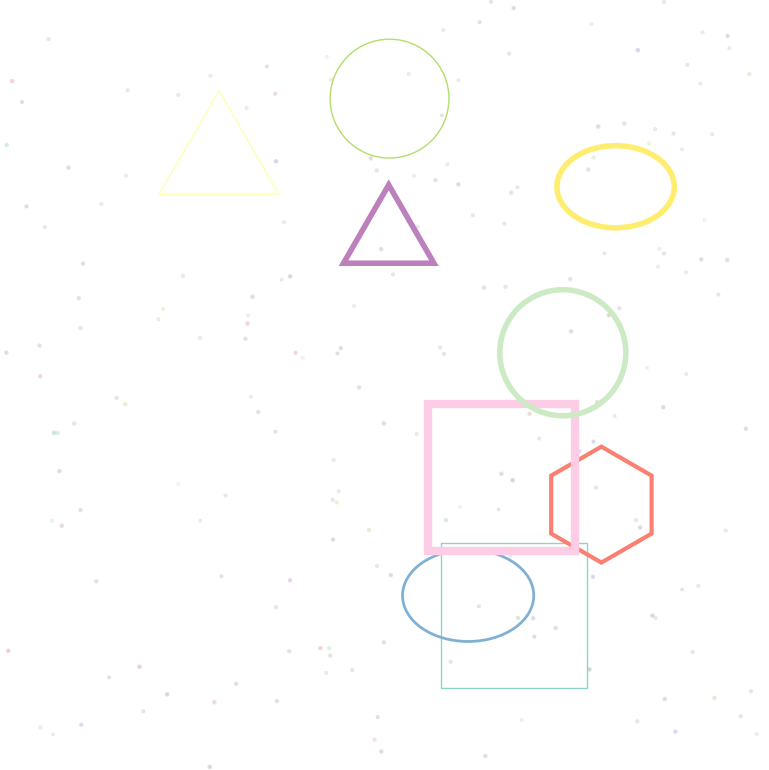[{"shape": "square", "thickness": 0.5, "radius": 0.47, "center": [0.667, 0.2]}, {"shape": "triangle", "thickness": 0.5, "radius": 0.45, "center": [0.284, 0.793]}, {"shape": "hexagon", "thickness": 1.5, "radius": 0.38, "center": [0.781, 0.345]}, {"shape": "oval", "thickness": 1, "radius": 0.43, "center": [0.608, 0.227]}, {"shape": "circle", "thickness": 0.5, "radius": 0.39, "center": [0.506, 0.872]}, {"shape": "square", "thickness": 3, "radius": 0.48, "center": [0.652, 0.38]}, {"shape": "triangle", "thickness": 2, "radius": 0.34, "center": [0.505, 0.692]}, {"shape": "circle", "thickness": 2, "radius": 0.41, "center": [0.731, 0.542]}, {"shape": "oval", "thickness": 2, "radius": 0.38, "center": [0.799, 0.757]}]